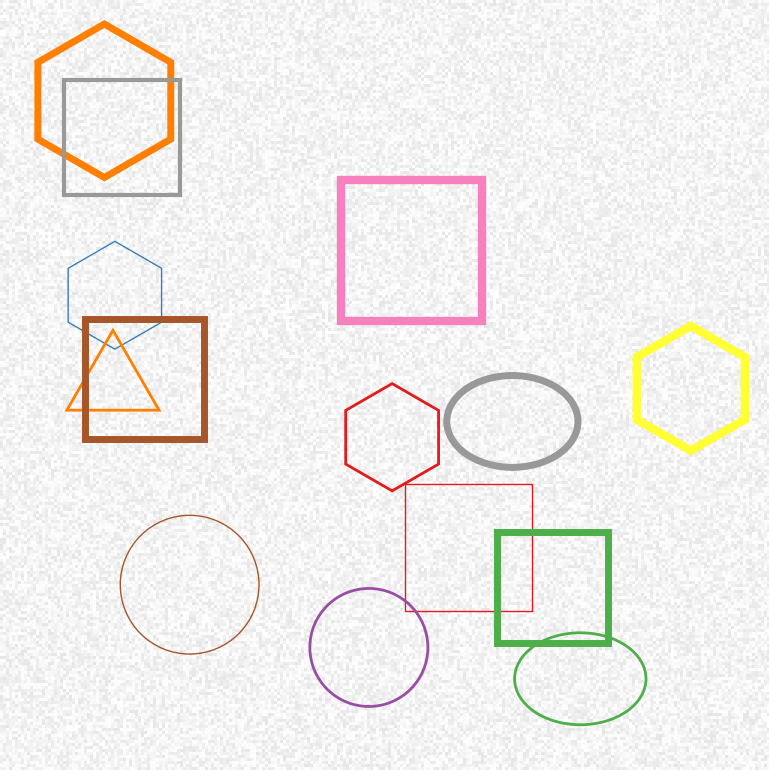[{"shape": "hexagon", "thickness": 1, "radius": 0.35, "center": [0.509, 0.432]}, {"shape": "square", "thickness": 0.5, "radius": 0.41, "center": [0.608, 0.289]}, {"shape": "hexagon", "thickness": 0.5, "radius": 0.35, "center": [0.149, 0.617]}, {"shape": "oval", "thickness": 1, "radius": 0.43, "center": [0.754, 0.118]}, {"shape": "square", "thickness": 2.5, "radius": 0.36, "center": [0.717, 0.237]}, {"shape": "circle", "thickness": 1, "radius": 0.38, "center": [0.479, 0.159]}, {"shape": "hexagon", "thickness": 2.5, "radius": 0.5, "center": [0.135, 0.869]}, {"shape": "triangle", "thickness": 1, "radius": 0.35, "center": [0.147, 0.502]}, {"shape": "hexagon", "thickness": 3, "radius": 0.41, "center": [0.897, 0.496]}, {"shape": "circle", "thickness": 0.5, "radius": 0.45, "center": [0.246, 0.241]}, {"shape": "square", "thickness": 2.5, "radius": 0.39, "center": [0.188, 0.508]}, {"shape": "square", "thickness": 3, "radius": 0.46, "center": [0.534, 0.674]}, {"shape": "square", "thickness": 1.5, "radius": 0.37, "center": [0.158, 0.822]}, {"shape": "oval", "thickness": 2.5, "radius": 0.43, "center": [0.665, 0.453]}]